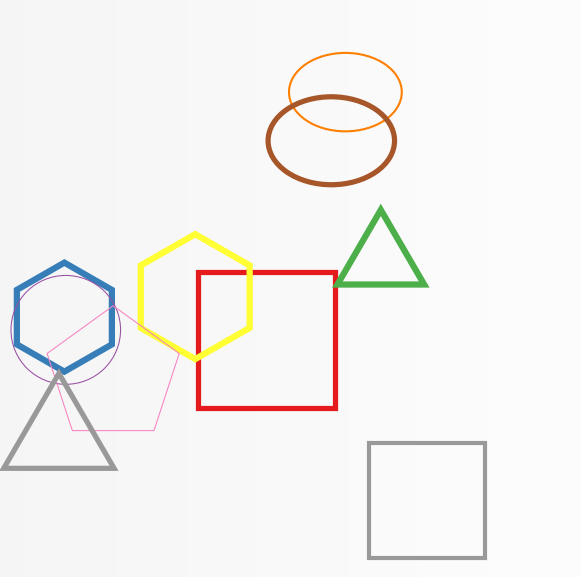[{"shape": "square", "thickness": 2.5, "radius": 0.59, "center": [0.458, 0.41]}, {"shape": "hexagon", "thickness": 3, "radius": 0.47, "center": [0.111, 0.45]}, {"shape": "triangle", "thickness": 3, "radius": 0.43, "center": [0.655, 0.55]}, {"shape": "circle", "thickness": 0.5, "radius": 0.47, "center": [0.113, 0.428]}, {"shape": "oval", "thickness": 1, "radius": 0.49, "center": [0.594, 0.84]}, {"shape": "hexagon", "thickness": 3, "radius": 0.54, "center": [0.336, 0.485]}, {"shape": "oval", "thickness": 2.5, "radius": 0.54, "center": [0.57, 0.755]}, {"shape": "pentagon", "thickness": 0.5, "radius": 0.6, "center": [0.195, 0.35]}, {"shape": "triangle", "thickness": 2.5, "radius": 0.55, "center": [0.101, 0.243]}, {"shape": "square", "thickness": 2, "radius": 0.5, "center": [0.735, 0.132]}]